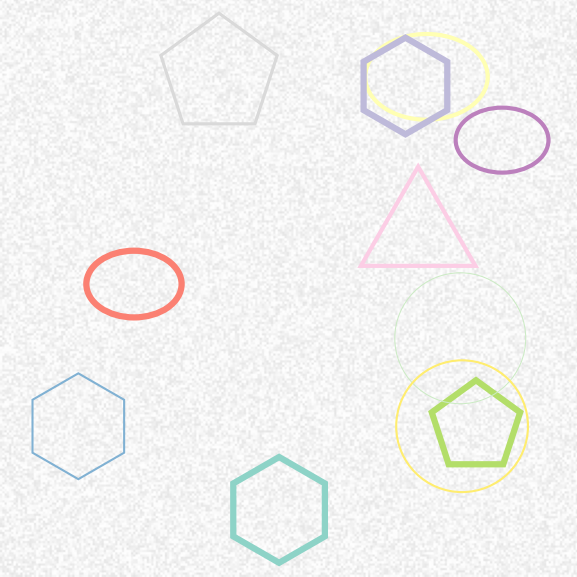[{"shape": "hexagon", "thickness": 3, "radius": 0.46, "center": [0.483, 0.116]}, {"shape": "oval", "thickness": 2, "radius": 0.53, "center": [0.739, 0.866]}, {"shape": "hexagon", "thickness": 3, "radius": 0.42, "center": [0.702, 0.85]}, {"shape": "oval", "thickness": 3, "radius": 0.41, "center": [0.232, 0.507]}, {"shape": "hexagon", "thickness": 1, "radius": 0.46, "center": [0.136, 0.261]}, {"shape": "pentagon", "thickness": 3, "radius": 0.4, "center": [0.824, 0.26]}, {"shape": "triangle", "thickness": 2, "radius": 0.57, "center": [0.724, 0.596]}, {"shape": "pentagon", "thickness": 1.5, "radius": 0.53, "center": [0.379, 0.87]}, {"shape": "oval", "thickness": 2, "radius": 0.4, "center": [0.869, 0.756]}, {"shape": "circle", "thickness": 0.5, "radius": 0.57, "center": [0.797, 0.413]}, {"shape": "circle", "thickness": 1, "radius": 0.57, "center": [0.8, 0.261]}]